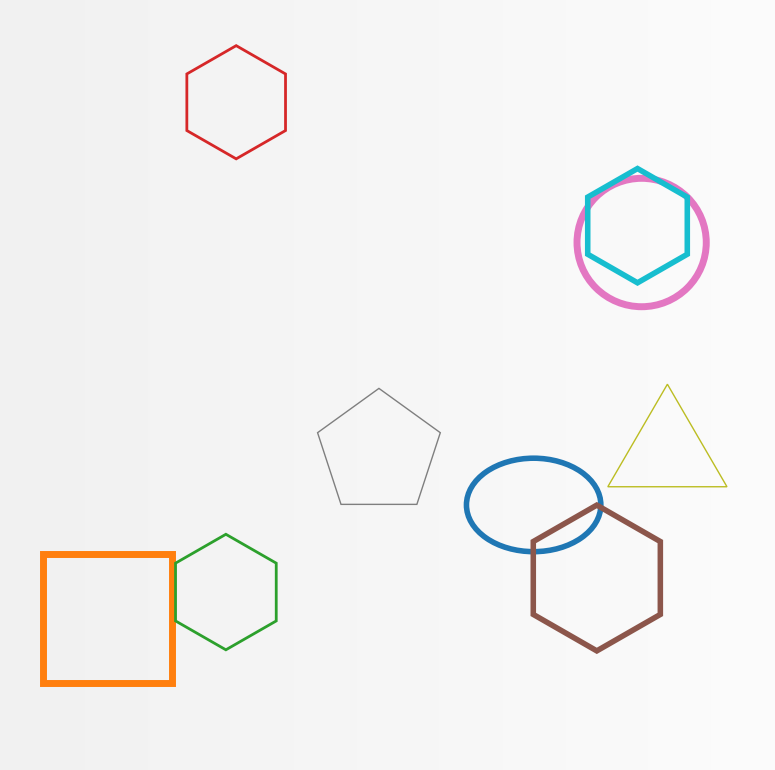[{"shape": "oval", "thickness": 2, "radius": 0.43, "center": [0.689, 0.344]}, {"shape": "square", "thickness": 2.5, "radius": 0.42, "center": [0.138, 0.197]}, {"shape": "hexagon", "thickness": 1, "radius": 0.38, "center": [0.291, 0.231]}, {"shape": "hexagon", "thickness": 1, "radius": 0.37, "center": [0.305, 0.867]}, {"shape": "hexagon", "thickness": 2, "radius": 0.47, "center": [0.77, 0.249]}, {"shape": "circle", "thickness": 2.5, "radius": 0.42, "center": [0.828, 0.685]}, {"shape": "pentagon", "thickness": 0.5, "radius": 0.42, "center": [0.489, 0.412]}, {"shape": "triangle", "thickness": 0.5, "radius": 0.44, "center": [0.861, 0.412]}, {"shape": "hexagon", "thickness": 2, "radius": 0.37, "center": [0.823, 0.707]}]